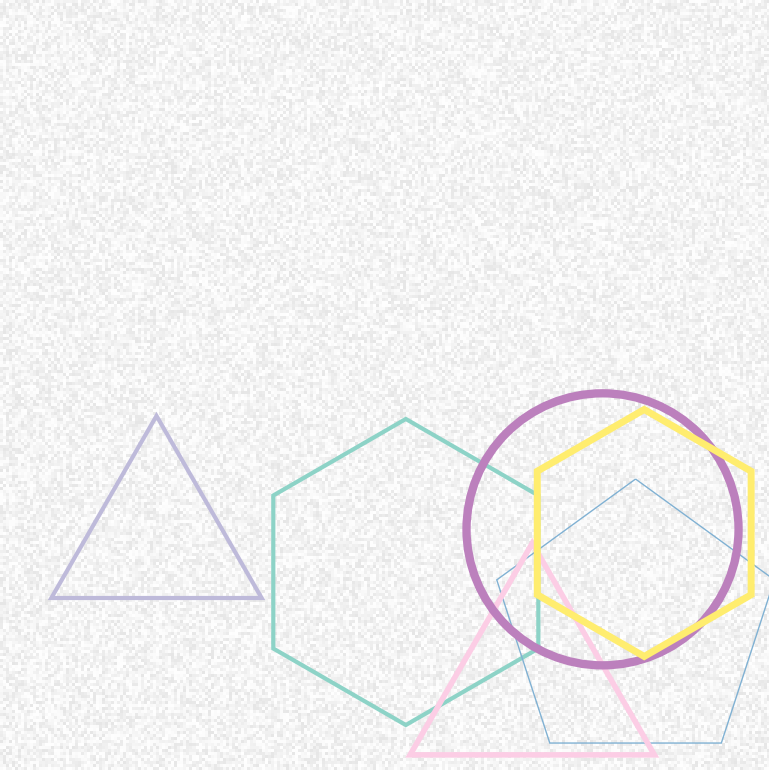[{"shape": "hexagon", "thickness": 1.5, "radius": 0.99, "center": [0.527, 0.257]}, {"shape": "triangle", "thickness": 1.5, "radius": 0.79, "center": [0.203, 0.302]}, {"shape": "pentagon", "thickness": 0.5, "radius": 0.95, "center": [0.825, 0.188]}, {"shape": "triangle", "thickness": 2, "radius": 0.92, "center": [0.691, 0.111]}, {"shape": "circle", "thickness": 3, "radius": 0.88, "center": [0.783, 0.313]}, {"shape": "hexagon", "thickness": 2.5, "radius": 0.8, "center": [0.837, 0.308]}]